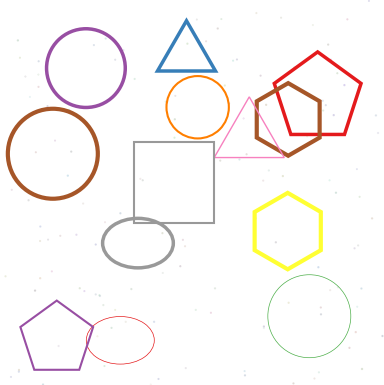[{"shape": "oval", "thickness": 0.5, "radius": 0.44, "center": [0.312, 0.116]}, {"shape": "pentagon", "thickness": 2.5, "radius": 0.59, "center": [0.825, 0.747]}, {"shape": "triangle", "thickness": 2.5, "radius": 0.43, "center": [0.484, 0.859]}, {"shape": "circle", "thickness": 0.5, "radius": 0.54, "center": [0.803, 0.179]}, {"shape": "pentagon", "thickness": 1.5, "radius": 0.5, "center": [0.147, 0.12]}, {"shape": "circle", "thickness": 2.5, "radius": 0.51, "center": [0.223, 0.823]}, {"shape": "circle", "thickness": 1.5, "radius": 0.41, "center": [0.513, 0.721]}, {"shape": "hexagon", "thickness": 3, "radius": 0.5, "center": [0.747, 0.4]}, {"shape": "circle", "thickness": 3, "radius": 0.58, "center": [0.137, 0.601]}, {"shape": "hexagon", "thickness": 3, "radius": 0.47, "center": [0.749, 0.69]}, {"shape": "triangle", "thickness": 1, "radius": 0.53, "center": [0.647, 0.643]}, {"shape": "oval", "thickness": 2.5, "radius": 0.46, "center": [0.358, 0.369]}, {"shape": "square", "thickness": 1.5, "radius": 0.52, "center": [0.451, 0.526]}]